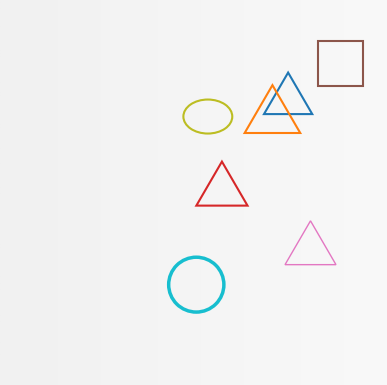[{"shape": "triangle", "thickness": 1.5, "radius": 0.36, "center": [0.744, 0.74]}, {"shape": "triangle", "thickness": 1.5, "radius": 0.41, "center": [0.703, 0.696]}, {"shape": "triangle", "thickness": 1.5, "radius": 0.38, "center": [0.573, 0.504]}, {"shape": "square", "thickness": 1.5, "radius": 0.29, "center": [0.879, 0.834]}, {"shape": "triangle", "thickness": 1, "radius": 0.38, "center": [0.801, 0.351]}, {"shape": "oval", "thickness": 1.5, "radius": 0.32, "center": [0.536, 0.697]}, {"shape": "circle", "thickness": 2.5, "radius": 0.36, "center": [0.507, 0.261]}]